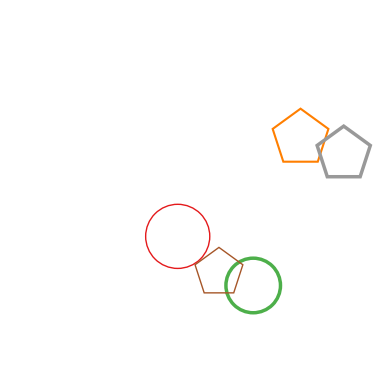[{"shape": "circle", "thickness": 1, "radius": 0.42, "center": [0.462, 0.386]}, {"shape": "circle", "thickness": 2.5, "radius": 0.35, "center": [0.658, 0.259]}, {"shape": "pentagon", "thickness": 1.5, "radius": 0.38, "center": [0.781, 0.642]}, {"shape": "pentagon", "thickness": 1, "radius": 0.33, "center": [0.569, 0.292]}, {"shape": "pentagon", "thickness": 2.5, "radius": 0.36, "center": [0.893, 0.6]}]